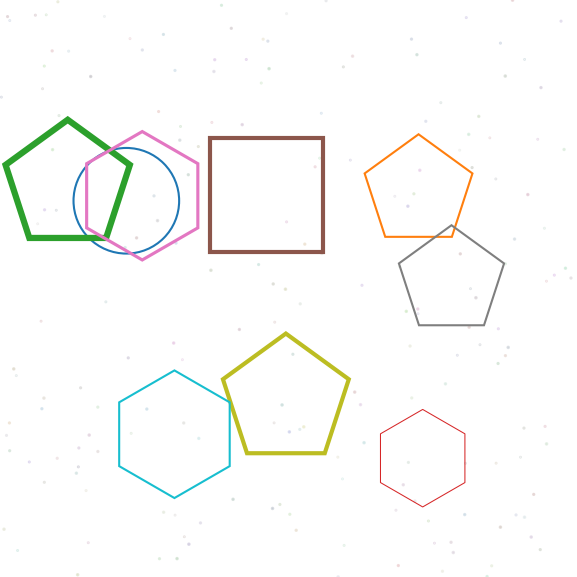[{"shape": "circle", "thickness": 1, "radius": 0.46, "center": [0.219, 0.651]}, {"shape": "pentagon", "thickness": 1, "radius": 0.49, "center": [0.725, 0.668]}, {"shape": "pentagon", "thickness": 3, "radius": 0.57, "center": [0.117, 0.679]}, {"shape": "hexagon", "thickness": 0.5, "radius": 0.42, "center": [0.732, 0.206]}, {"shape": "square", "thickness": 2, "radius": 0.49, "center": [0.462, 0.662]}, {"shape": "hexagon", "thickness": 1.5, "radius": 0.56, "center": [0.246, 0.66]}, {"shape": "pentagon", "thickness": 1, "radius": 0.48, "center": [0.782, 0.513]}, {"shape": "pentagon", "thickness": 2, "radius": 0.57, "center": [0.495, 0.307]}, {"shape": "hexagon", "thickness": 1, "radius": 0.55, "center": [0.302, 0.247]}]